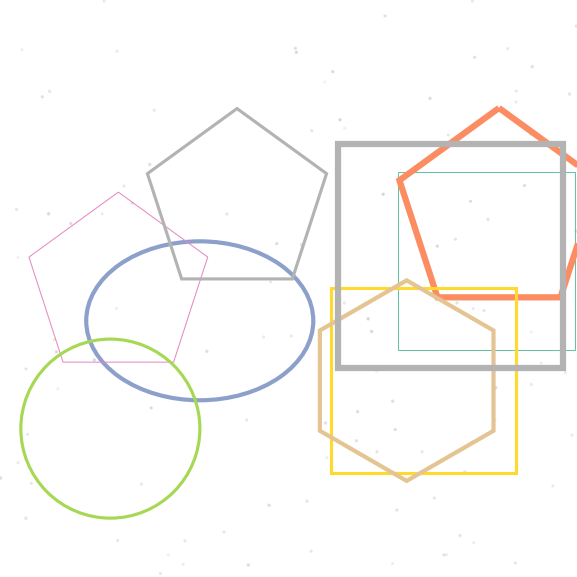[{"shape": "square", "thickness": 0.5, "radius": 0.77, "center": [0.842, 0.547]}, {"shape": "pentagon", "thickness": 3, "radius": 0.91, "center": [0.864, 0.631]}, {"shape": "oval", "thickness": 2, "radius": 0.98, "center": [0.346, 0.444]}, {"shape": "pentagon", "thickness": 0.5, "radius": 0.81, "center": [0.205, 0.504]}, {"shape": "circle", "thickness": 1.5, "radius": 0.78, "center": [0.191, 0.257]}, {"shape": "square", "thickness": 1.5, "radius": 0.8, "center": [0.733, 0.341]}, {"shape": "hexagon", "thickness": 2, "radius": 0.87, "center": [0.704, 0.34]}, {"shape": "pentagon", "thickness": 1.5, "radius": 0.82, "center": [0.41, 0.648]}, {"shape": "square", "thickness": 3, "radius": 0.97, "center": [0.78, 0.556]}]